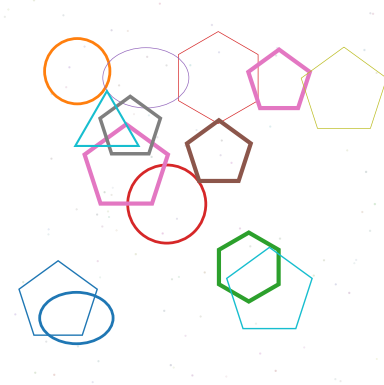[{"shape": "pentagon", "thickness": 1, "radius": 0.53, "center": [0.151, 0.216]}, {"shape": "oval", "thickness": 2, "radius": 0.48, "center": [0.198, 0.174]}, {"shape": "circle", "thickness": 2, "radius": 0.42, "center": [0.201, 0.815]}, {"shape": "hexagon", "thickness": 3, "radius": 0.45, "center": [0.646, 0.306]}, {"shape": "circle", "thickness": 2, "radius": 0.51, "center": [0.433, 0.47]}, {"shape": "hexagon", "thickness": 0.5, "radius": 0.6, "center": [0.567, 0.798]}, {"shape": "oval", "thickness": 0.5, "radius": 0.56, "center": [0.379, 0.798]}, {"shape": "pentagon", "thickness": 3, "radius": 0.44, "center": [0.569, 0.6]}, {"shape": "pentagon", "thickness": 3, "radius": 0.57, "center": [0.328, 0.563]}, {"shape": "pentagon", "thickness": 3, "radius": 0.42, "center": [0.725, 0.787]}, {"shape": "pentagon", "thickness": 2.5, "radius": 0.41, "center": [0.338, 0.667]}, {"shape": "pentagon", "thickness": 0.5, "radius": 0.58, "center": [0.893, 0.761]}, {"shape": "triangle", "thickness": 1.5, "radius": 0.47, "center": [0.278, 0.668]}, {"shape": "pentagon", "thickness": 1, "radius": 0.58, "center": [0.7, 0.241]}]